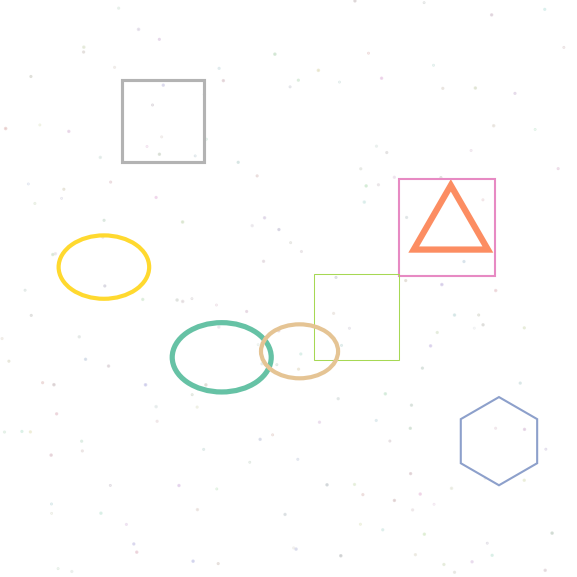[{"shape": "oval", "thickness": 2.5, "radius": 0.43, "center": [0.384, 0.38]}, {"shape": "triangle", "thickness": 3, "radius": 0.37, "center": [0.781, 0.604]}, {"shape": "hexagon", "thickness": 1, "radius": 0.38, "center": [0.864, 0.235]}, {"shape": "square", "thickness": 1, "radius": 0.42, "center": [0.774, 0.605]}, {"shape": "square", "thickness": 0.5, "radius": 0.37, "center": [0.618, 0.45]}, {"shape": "oval", "thickness": 2, "radius": 0.39, "center": [0.18, 0.537]}, {"shape": "oval", "thickness": 2, "radius": 0.33, "center": [0.519, 0.391]}, {"shape": "square", "thickness": 1.5, "radius": 0.36, "center": [0.282, 0.79]}]